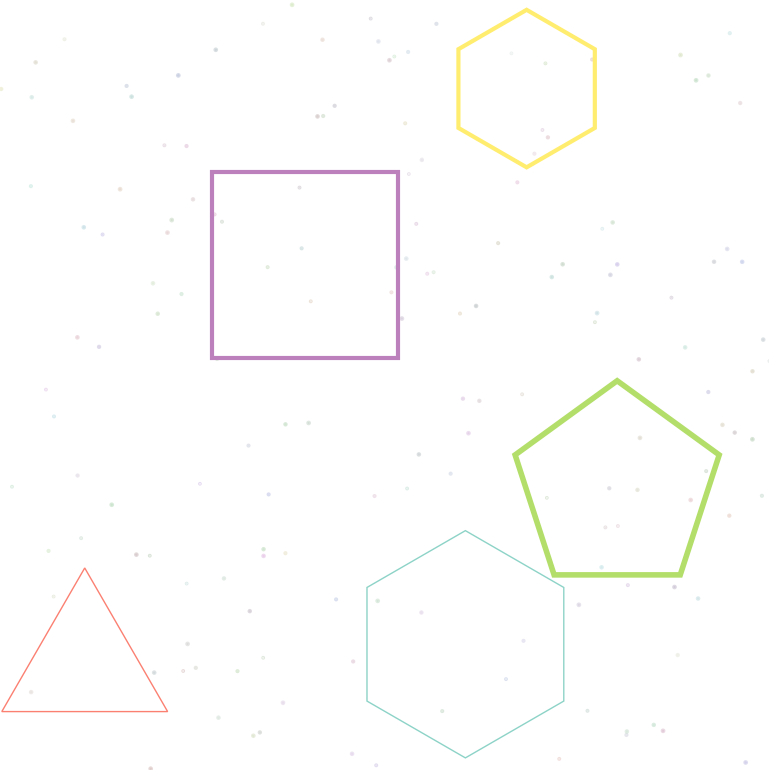[{"shape": "hexagon", "thickness": 0.5, "radius": 0.74, "center": [0.604, 0.163]}, {"shape": "triangle", "thickness": 0.5, "radius": 0.62, "center": [0.11, 0.138]}, {"shape": "pentagon", "thickness": 2, "radius": 0.7, "center": [0.802, 0.366]}, {"shape": "square", "thickness": 1.5, "radius": 0.6, "center": [0.396, 0.656]}, {"shape": "hexagon", "thickness": 1.5, "radius": 0.51, "center": [0.684, 0.885]}]